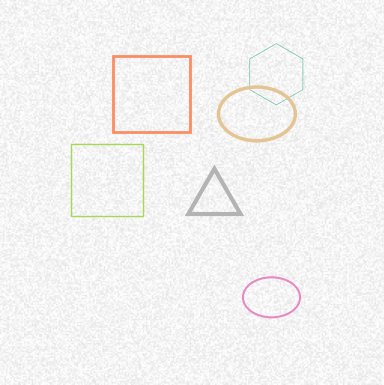[{"shape": "hexagon", "thickness": 0.5, "radius": 0.4, "center": [0.718, 0.807]}, {"shape": "square", "thickness": 2, "radius": 0.49, "center": [0.393, 0.755]}, {"shape": "oval", "thickness": 1.5, "radius": 0.37, "center": [0.705, 0.228]}, {"shape": "square", "thickness": 1, "radius": 0.47, "center": [0.279, 0.532]}, {"shape": "oval", "thickness": 2.5, "radius": 0.5, "center": [0.667, 0.704]}, {"shape": "triangle", "thickness": 3, "radius": 0.39, "center": [0.557, 0.483]}]